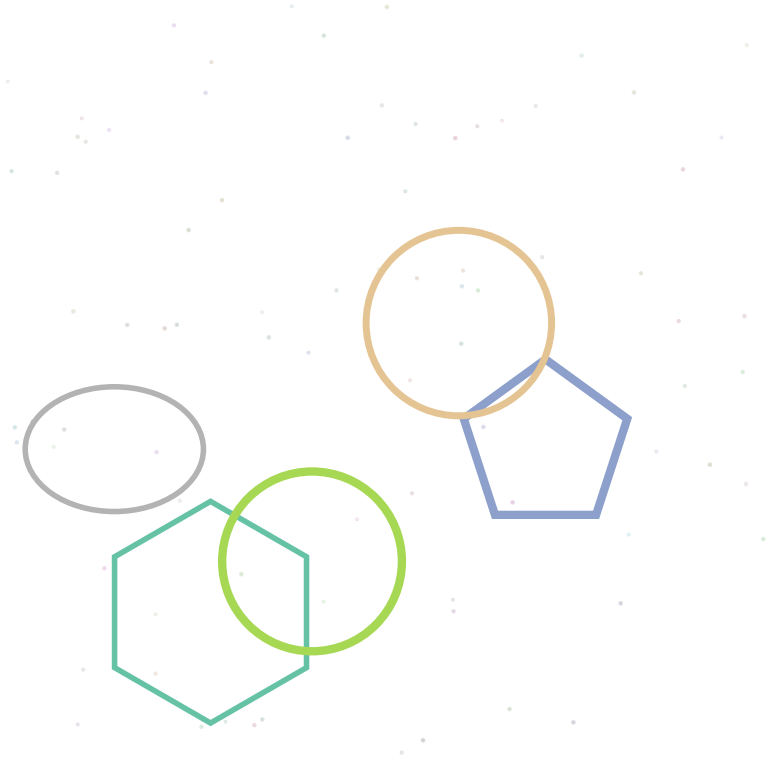[{"shape": "hexagon", "thickness": 2, "radius": 0.72, "center": [0.273, 0.205]}, {"shape": "pentagon", "thickness": 3, "radius": 0.56, "center": [0.708, 0.422]}, {"shape": "circle", "thickness": 3, "radius": 0.58, "center": [0.405, 0.271]}, {"shape": "circle", "thickness": 2.5, "radius": 0.6, "center": [0.596, 0.58]}, {"shape": "oval", "thickness": 2, "radius": 0.58, "center": [0.148, 0.417]}]